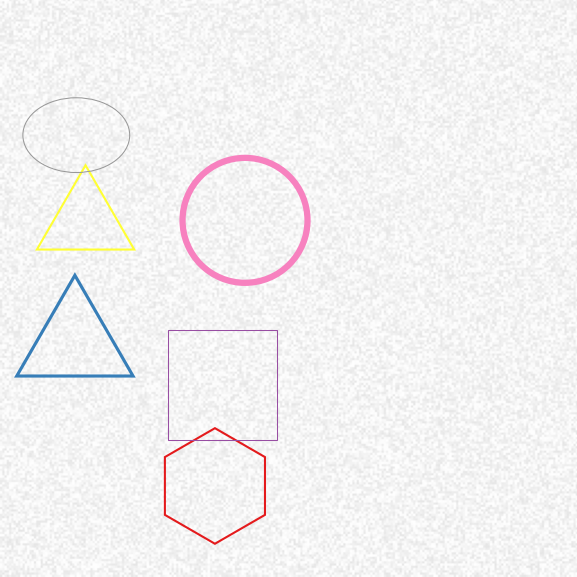[{"shape": "hexagon", "thickness": 1, "radius": 0.5, "center": [0.372, 0.158]}, {"shape": "triangle", "thickness": 1.5, "radius": 0.58, "center": [0.13, 0.406]}, {"shape": "square", "thickness": 0.5, "radius": 0.48, "center": [0.385, 0.332]}, {"shape": "triangle", "thickness": 1, "radius": 0.49, "center": [0.148, 0.616]}, {"shape": "circle", "thickness": 3, "radius": 0.54, "center": [0.424, 0.618]}, {"shape": "oval", "thickness": 0.5, "radius": 0.46, "center": [0.132, 0.765]}]